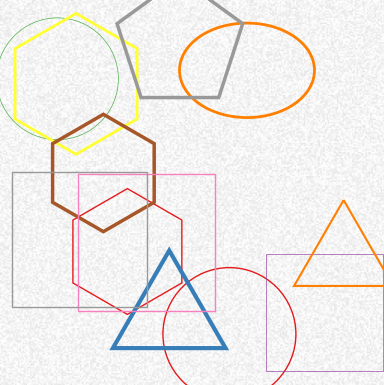[{"shape": "circle", "thickness": 1, "radius": 0.86, "center": [0.596, 0.132]}, {"shape": "hexagon", "thickness": 1, "radius": 0.82, "center": [0.331, 0.347]}, {"shape": "triangle", "thickness": 3, "radius": 0.84, "center": [0.44, 0.18]}, {"shape": "circle", "thickness": 0.5, "radius": 0.79, "center": [0.149, 0.795]}, {"shape": "square", "thickness": 0.5, "radius": 0.76, "center": [0.844, 0.188]}, {"shape": "oval", "thickness": 2, "radius": 0.88, "center": [0.642, 0.817]}, {"shape": "triangle", "thickness": 1.5, "radius": 0.74, "center": [0.893, 0.332]}, {"shape": "hexagon", "thickness": 2, "radius": 0.91, "center": [0.198, 0.782]}, {"shape": "hexagon", "thickness": 2.5, "radius": 0.76, "center": [0.269, 0.551]}, {"shape": "square", "thickness": 1, "radius": 0.89, "center": [0.381, 0.369]}, {"shape": "square", "thickness": 1, "radius": 0.88, "center": [0.206, 0.378]}, {"shape": "pentagon", "thickness": 2.5, "radius": 0.86, "center": [0.467, 0.885]}]